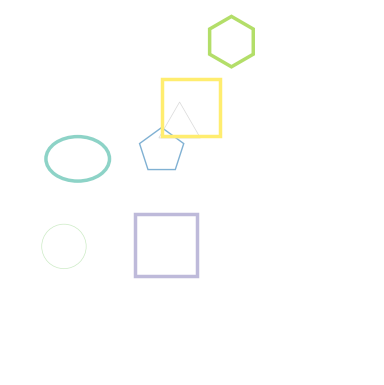[{"shape": "oval", "thickness": 2.5, "radius": 0.41, "center": [0.202, 0.587]}, {"shape": "square", "thickness": 2.5, "radius": 0.4, "center": [0.431, 0.364]}, {"shape": "pentagon", "thickness": 1, "radius": 0.3, "center": [0.42, 0.608]}, {"shape": "hexagon", "thickness": 2.5, "radius": 0.33, "center": [0.601, 0.892]}, {"shape": "triangle", "thickness": 0.5, "radius": 0.31, "center": [0.466, 0.673]}, {"shape": "circle", "thickness": 0.5, "radius": 0.29, "center": [0.166, 0.36]}, {"shape": "square", "thickness": 2.5, "radius": 0.37, "center": [0.497, 0.72]}]